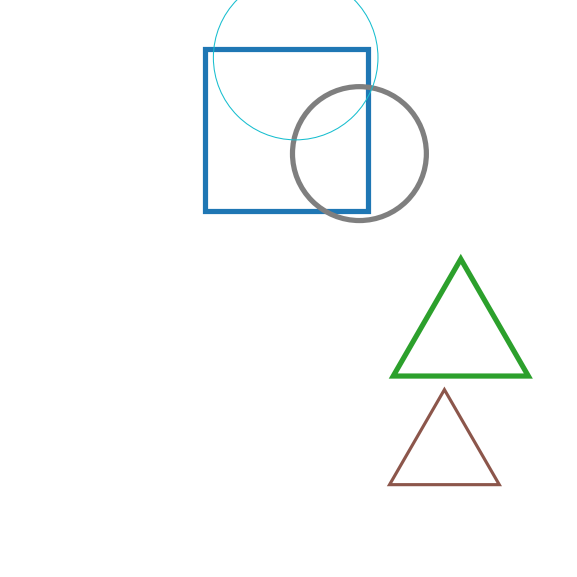[{"shape": "square", "thickness": 2.5, "radius": 0.7, "center": [0.496, 0.774]}, {"shape": "triangle", "thickness": 2.5, "radius": 0.68, "center": [0.798, 0.416]}, {"shape": "triangle", "thickness": 1.5, "radius": 0.55, "center": [0.77, 0.215]}, {"shape": "circle", "thickness": 2.5, "radius": 0.58, "center": [0.622, 0.733]}, {"shape": "circle", "thickness": 0.5, "radius": 0.71, "center": [0.512, 0.899]}]